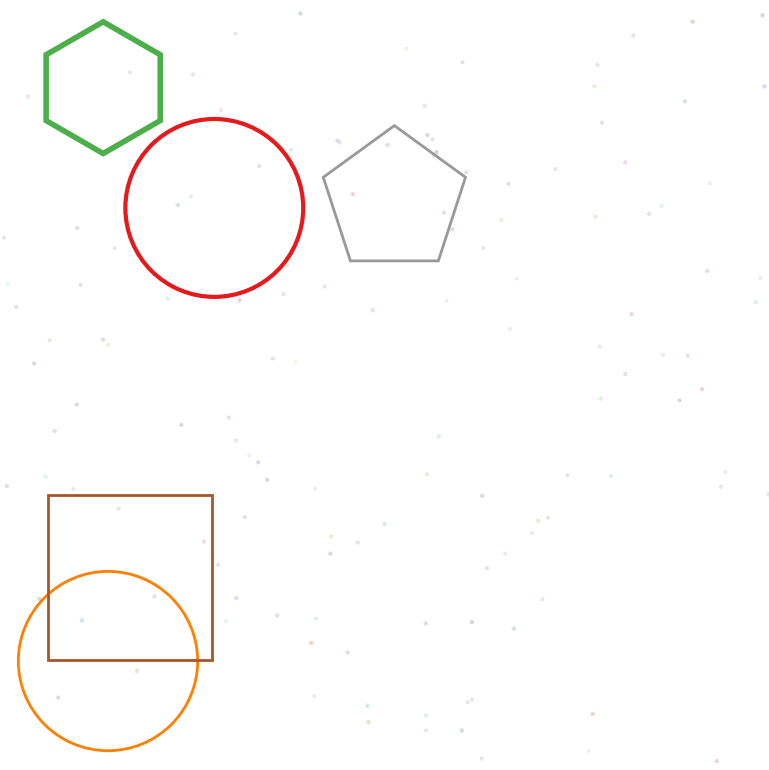[{"shape": "circle", "thickness": 1.5, "radius": 0.58, "center": [0.278, 0.73]}, {"shape": "hexagon", "thickness": 2, "radius": 0.43, "center": [0.134, 0.886]}, {"shape": "circle", "thickness": 1, "radius": 0.58, "center": [0.14, 0.141]}, {"shape": "square", "thickness": 1, "radius": 0.53, "center": [0.169, 0.25]}, {"shape": "pentagon", "thickness": 1, "radius": 0.49, "center": [0.512, 0.74]}]